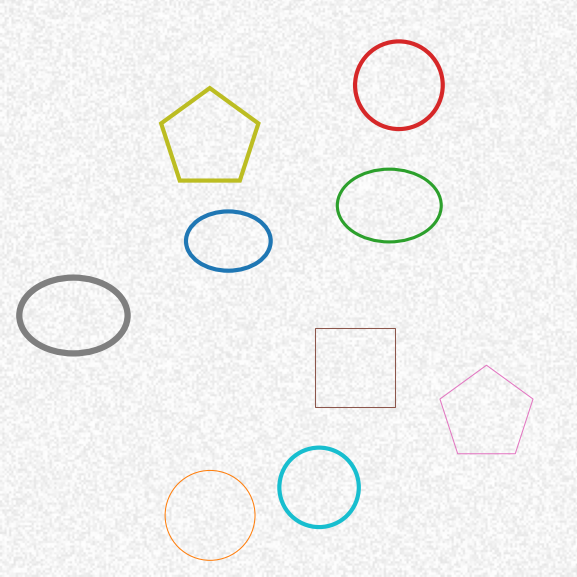[{"shape": "oval", "thickness": 2, "radius": 0.37, "center": [0.395, 0.582]}, {"shape": "circle", "thickness": 0.5, "radius": 0.39, "center": [0.364, 0.107]}, {"shape": "oval", "thickness": 1.5, "radius": 0.45, "center": [0.674, 0.643]}, {"shape": "circle", "thickness": 2, "radius": 0.38, "center": [0.691, 0.852]}, {"shape": "square", "thickness": 0.5, "radius": 0.34, "center": [0.614, 0.363]}, {"shape": "pentagon", "thickness": 0.5, "radius": 0.42, "center": [0.842, 0.282]}, {"shape": "oval", "thickness": 3, "radius": 0.47, "center": [0.127, 0.453]}, {"shape": "pentagon", "thickness": 2, "radius": 0.44, "center": [0.363, 0.758]}, {"shape": "circle", "thickness": 2, "radius": 0.34, "center": [0.553, 0.155]}]